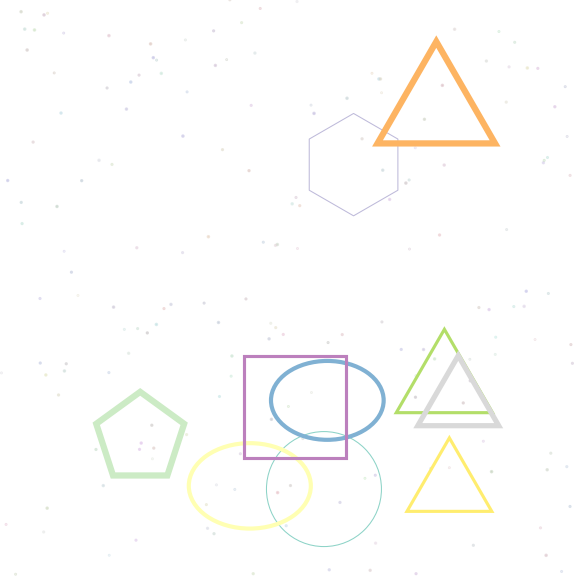[{"shape": "circle", "thickness": 0.5, "radius": 0.5, "center": [0.561, 0.152]}, {"shape": "oval", "thickness": 2, "radius": 0.53, "center": [0.433, 0.158]}, {"shape": "hexagon", "thickness": 0.5, "radius": 0.44, "center": [0.612, 0.714]}, {"shape": "oval", "thickness": 2, "radius": 0.49, "center": [0.567, 0.306]}, {"shape": "triangle", "thickness": 3, "radius": 0.59, "center": [0.755, 0.81]}, {"shape": "triangle", "thickness": 1.5, "radius": 0.48, "center": [0.77, 0.333]}, {"shape": "triangle", "thickness": 2.5, "radius": 0.4, "center": [0.793, 0.302]}, {"shape": "square", "thickness": 1.5, "radius": 0.44, "center": [0.51, 0.294]}, {"shape": "pentagon", "thickness": 3, "radius": 0.4, "center": [0.243, 0.241]}, {"shape": "triangle", "thickness": 1.5, "radius": 0.42, "center": [0.778, 0.156]}]